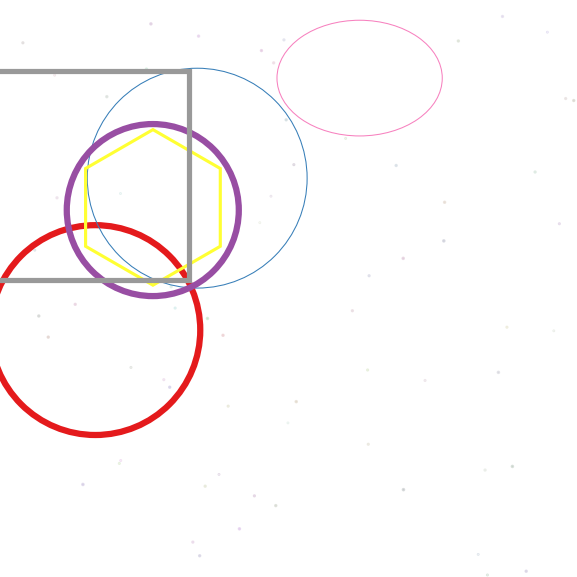[{"shape": "circle", "thickness": 3, "radius": 0.91, "center": [0.165, 0.428]}, {"shape": "circle", "thickness": 0.5, "radius": 0.95, "center": [0.341, 0.691]}, {"shape": "circle", "thickness": 3, "radius": 0.74, "center": [0.265, 0.635]}, {"shape": "hexagon", "thickness": 1.5, "radius": 0.67, "center": [0.265, 0.64]}, {"shape": "oval", "thickness": 0.5, "radius": 0.72, "center": [0.623, 0.864]}, {"shape": "square", "thickness": 2.5, "radius": 0.9, "center": [0.147, 0.695]}]